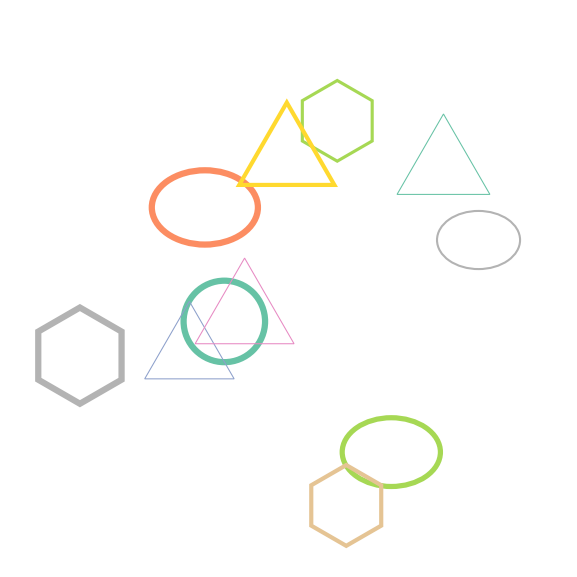[{"shape": "circle", "thickness": 3, "radius": 0.35, "center": [0.388, 0.443]}, {"shape": "triangle", "thickness": 0.5, "radius": 0.46, "center": [0.768, 0.709]}, {"shape": "oval", "thickness": 3, "radius": 0.46, "center": [0.355, 0.64]}, {"shape": "triangle", "thickness": 0.5, "radius": 0.45, "center": [0.328, 0.388]}, {"shape": "triangle", "thickness": 0.5, "radius": 0.49, "center": [0.424, 0.453]}, {"shape": "hexagon", "thickness": 1.5, "radius": 0.35, "center": [0.584, 0.79]}, {"shape": "oval", "thickness": 2.5, "radius": 0.43, "center": [0.678, 0.216]}, {"shape": "triangle", "thickness": 2, "radius": 0.48, "center": [0.497, 0.726]}, {"shape": "hexagon", "thickness": 2, "radius": 0.35, "center": [0.6, 0.124]}, {"shape": "hexagon", "thickness": 3, "radius": 0.42, "center": [0.138, 0.383]}, {"shape": "oval", "thickness": 1, "radius": 0.36, "center": [0.829, 0.584]}]